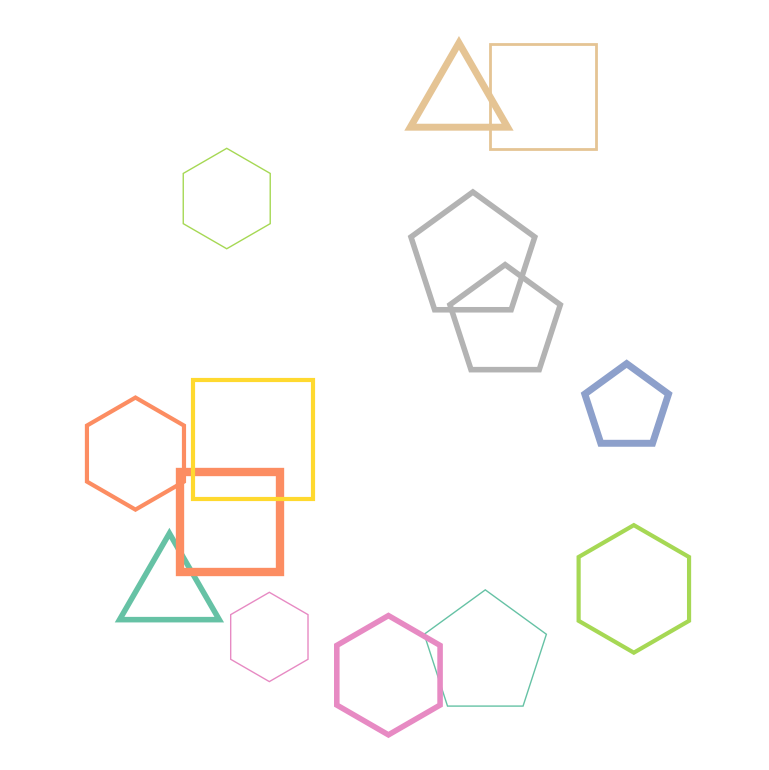[{"shape": "triangle", "thickness": 2, "radius": 0.37, "center": [0.22, 0.233]}, {"shape": "pentagon", "thickness": 0.5, "radius": 0.42, "center": [0.63, 0.151]}, {"shape": "hexagon", "thickness": 1.5, "radius": 0.36, "center": [0.176, 0.411]}, {"shape": "square", "thickness": 3, "radius": 0.33, "center": [0.298, 0.322]}, {"shape": "pentagon", "thickness": 2.5, "radius": 0.29, "center": [0.814, 0.471]}, {"shape": "hexagon", "thickness": 0.5, "radius": 0.29, "center": [0.35, 0.173]}, {"shape": "hexagon", "thickness": 2, "radius": 0.39, "center": [0.504, 0.123]}, {"shape": "hexagon", "thickness": 1.5, "radius": 0.41, "center": [0.823, 0.235]}, {"shape": "hexagon", "thickness": 0.5, "radius": 0.33, "center": [0.294, 0.742]}, {"shape": "square", "thickness": 1.5, "radius": 0.39, "center": [0.329, 0.429]}, {"shape": "triangle", "thickness": 2.5, "radius": 0.36, "center": [0.596, 0.871]}, {"shape": "square", "thickness": 1, "radius": 0.34, "center": [0.705, 0.875]}, {"shape": "pentagon", "thickness": 2, "radius": 0.42, "center": [0.614, 0.666]}, {"shape": "pentagon", "thickness": 2, "radius": 0.38, "center": [0.656, 0.581]}]